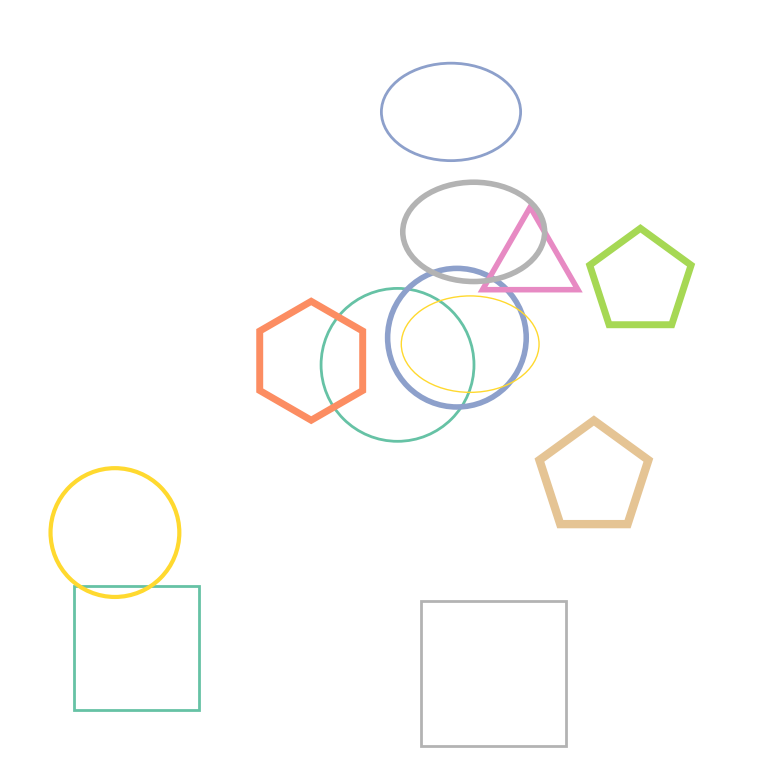[{"shape": "circle", "thickness": 1, "radius": 0.5, "center": [0.516, 0.526]}, {"shape": "square", "thickness": 1, "radius": 0.41, "center": [0.177, 0.158]}, {"shape": "hexagon", "thickness": 2.5, "radius": 0.39, "center": [0.404, 0.531]}, {"shape": "oval", "thickness": 1, "radius": 0.45, "center": [0.586, 0.855]}, {"shape": "circle", "thickness": 2, "radius": 0.45, "center": [0.593, 0.561]}, {"shape": "triangle", "thickness": 2, "radius": 0.36, "center": [0.689, 0.66]}, {"shape": "pentagon", "thickness": 2.5, "radius": 0.35, "center": [0.832, 0.634]}, {"shape": "oval", "thickness": 0.5, "radius": 0.45, "center": [0.611, 0.553]}, {"shape": "circle", "thickness": 1.5, "radius": 0.42, "center": [0.149, 0.308]}, {"shape": "pentagon", "thickness": 3, "radius": 0.37, "center": [0.771, 0.38]}, {"shape": "square", "thickness": 1, "radius": 0.47, "center": [0.641, 0.126]}, {"shape": "oval", "thickness": 2, "radius": 0.46, "center": [0.615, 0.699]}]